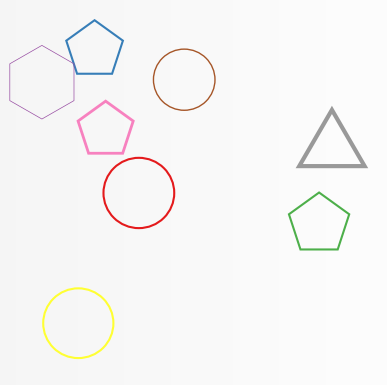[{"shape": "circle", "thickness": 1.5, "radius": 0.46, "center": [0.358, 0.499]}, {"shape": "pentagon", "thickness": 1.5, "radius": 0.38, "center": [0.244, 0.871]}, {"shape": "pentagon", "thickness": 1.5, "radius": 0.41, "center": [0.823, 0.418]}, {"shape": "hexagon", "thickness": 0.5, "radius": 0.48, "center": [0.108, 0.786]}, {"shape": "circle", "thickness": 1.5, "radius": 0.45, "center": [0.202, 0.16]}, {"shape": "circle", "thickness": 1, "radius": 0.4, "center": [0.475, 0.793]}, {"shape": "pentagon", "thickness": 2, "radius": 0.37, "center": [0.273, 0.662]}, {"shape": "triangle", "thickness": 3, "radius": 0.49, "center": [0.857, 0.617]}]